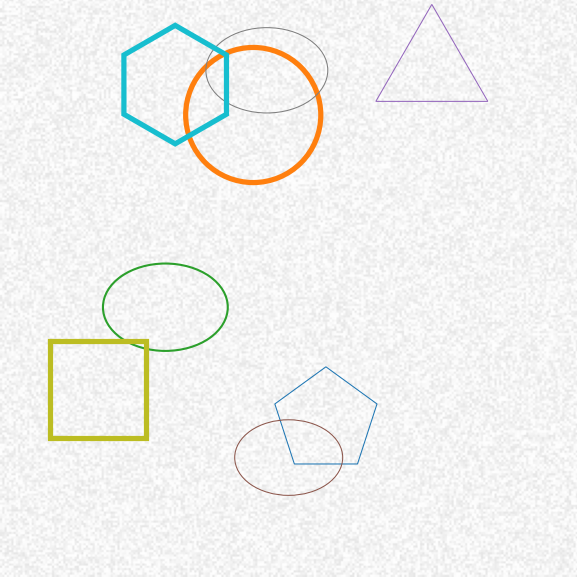[{"shape": "pentagon", "thickness": 0.5, "radius": 0.46, "center": [0.564, 0.271]}, {"shape": "circle", "thickness": 2.5, "radius": 0.58, "center": [0.438, 0.8]}, {"shape": "oval", "thickness": 1, "radius": 0.54, "center": [0.286, 0.467]}, {"shape": "triangle", "thickness": 0.5, "radius": 0.56, "center": [0.748, 0.88]}, {"shape": "oval", "thickness": 0.5, "radius": 0.47, "center": [0.5, 0.207]}, {"shape": "oval", "thickness": 0.5, "radius": 0.53, "center": [0.462, 0.877]}, {"shape": "square", "thickness": 2.5, "radius": 0.42, "center": [0.17, 0.325]}, {"shape": "hexagon", "thickness": 2.5, "radius": 0.51, "center": [0.303, 0.853]}]